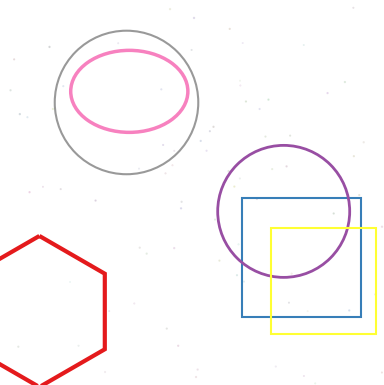[{"shape": "hexagon", "thickness": 3, "radius": 0.98, "center": [0.102, 0.191]}, {"shape": "square", "thickness": 1.5, "radius": 0.77, "center": [0.783, 0.33]}, {"shape": "circle", "thickness": 2, "radius": 0.86, "center": [0.737, 0.451]}, {"shape": "square", "thickness": 1.5, "radius": 0.69, "center": [0.84, 0.27]}, {"shape": "oval", "thickness": 2.5, "radius": 0.76, "center": [0.336, 0.763]}, {"shape": "circle", "thickness": 1.5, "radius": 0.93, "center": [0.329, 0.734]}]